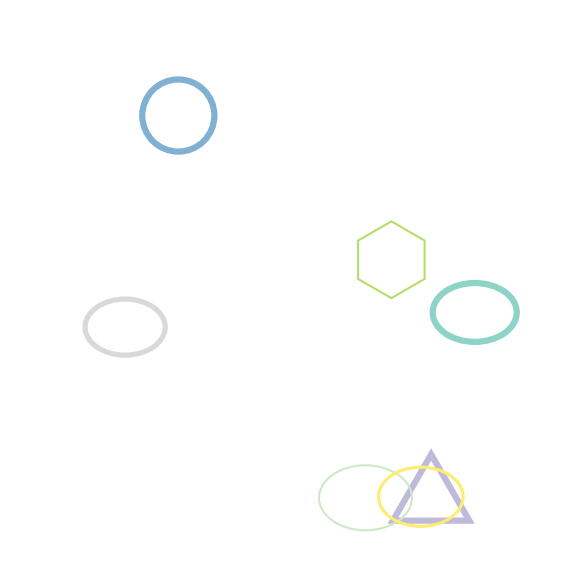[{"shape": "oval", "thickness": 3, "radius": 0.36, "center": [0.822, 0.458]}, {"shape": "triangle", "thickness": 3, "radius": 0.38, "center": [0.747, 0.136]}, {"shape": "circle", "thickness": 3, "radius": 0.31, "center": [0.309, 0.799]}, {"shape": "hexagon", "thickness": 1, "radius": 0.33, "center": [0.678, 0.549]}, {"shape": "oval", "thickness": 2.5, "radius": 0.35, "center": [0.217, 0.433]}, {"shape": "oval", "thickness": 1, "radius": 0.4, "center": [0.633, 0.137]}, {"shape": "oval", "thickness": 1.5, "radius": 0.37, "center": [0.729, 0.139]}]